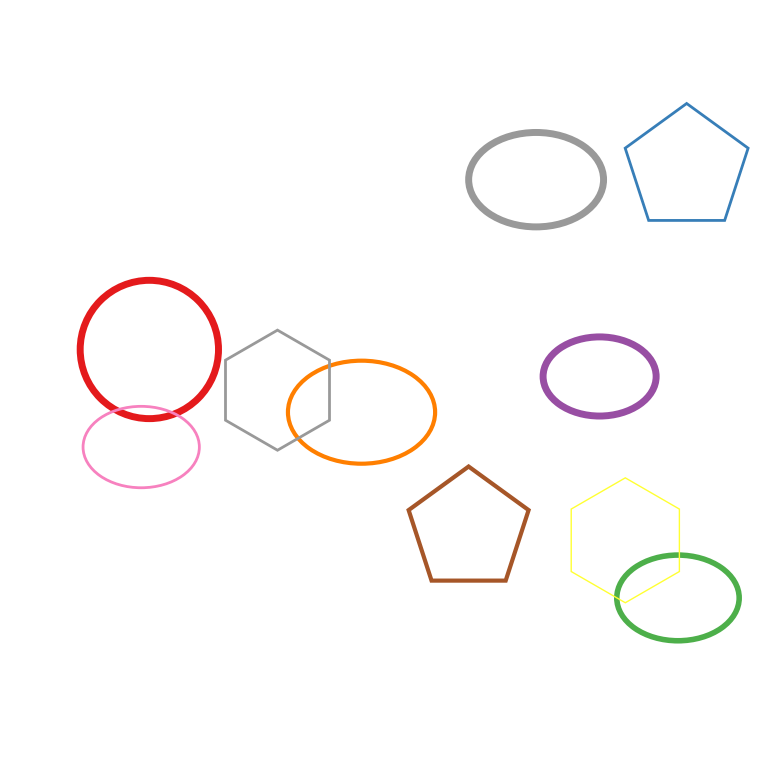[{"shape": "circle", "thickness": 2.5, "radius": 0.45, "center": [0.194, 0.546]}, {"shape": "pentagon", "thickness": 1, "radius": 0.42, "center": [0.892, 0.782]}, {"shape": "oval", "thickness": 2, "radius": 0.4, "center": [0.88, 0.223]}, {"shape": "oval", "thickness": 2.5, "radius": 0.37, "center": [0.779, 0.511]}, {"shape": "oval", "thickness": 1.5, "radius": 0.48, "center": [0.47, 0.465]}, {"shape": "hexagon", "thickness": 0.5, "radius": 0.41, "center": [0.812, 0.298]}, {"shape": "pentagon", "thickness": 1.5, "radius": 0.41, "center": [0.609, 0.312]}, {"shape": "oval", "thickness": 1, "radius": 0.38, "center": [0.183, 0.419]}, {"shape": "oval", "thickness": 2.5, "radius": 0.44, "center": [0.696, 0.767]}, {"shape": "hexagon", "thickness": 1, "radius": 0.39, "center": [0.36, 0.493]}]